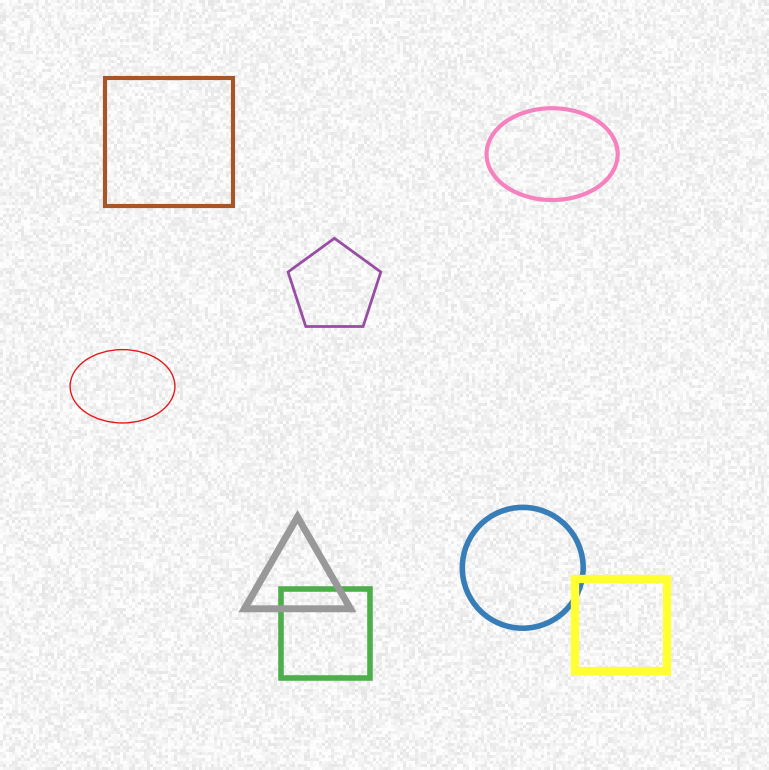[{"shape": "oval", "thickness": 0.5, "radius": 0.34, "center": [0.159, 0.498]}, {"shape": "circle", "thickness": 2, "radius": 0.39, "center": [0.679, 0.263]}, {"shape": "square", "thickness": 2, "radius": 0.29, "center": [0.423, 0.177]}, {"shape": "pentagon", "thickness": 1, "radius": 0.32, "center": [0.434, 0.627]}, {"shape": "square", "thickness": 3, "radius": 0.3, "center": [0.806, 0.188]}, {"shape": "square", "thickness": 1.5, "radius": 0.42, "center": [0.22, 0.815]}, {"shape": "oval", "thickness": 1.5, "radius": 0.43, "center": [0.717, 0.8]}, {"shape": "triangle", "thickness": 2.5, "radius": 0.4, "center": [0.386, 0.249]}]